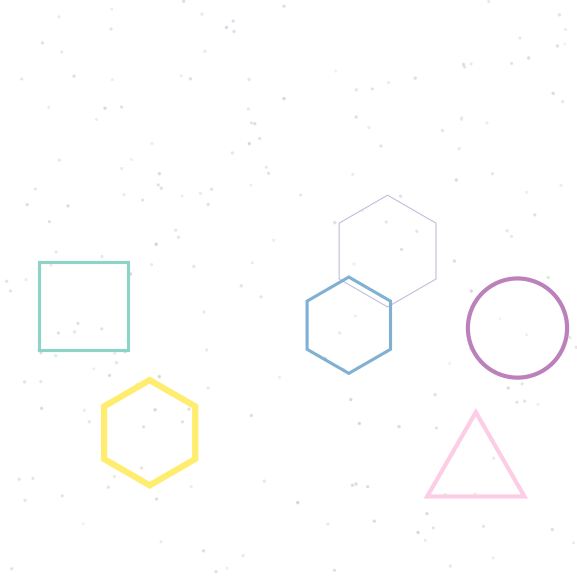[{"shape": "square", "thickness": 1.5, "radius": 0.38, "center": [0.145, 0.469]}, {"shape": "hexagon", "thickness": 0.5, "radius": 0.48, "center": [0.671, 0.564]}, {"shape": "hexagon", "thickness": 1.5, "radius": 0.42, "center": [0.604, 0.436]}, {"shape": "triangle", "thickness": 2, "radius": 0.49, "center": [0.824, 0.188]}, {"shape": "circle", "thickness": 2, "radius": 0.43, "center": [0.896, 0.431]}, {"shape": "hexagon", "thickness": 3, "radius": 0.46, "center": [0.259, 0.25]}]